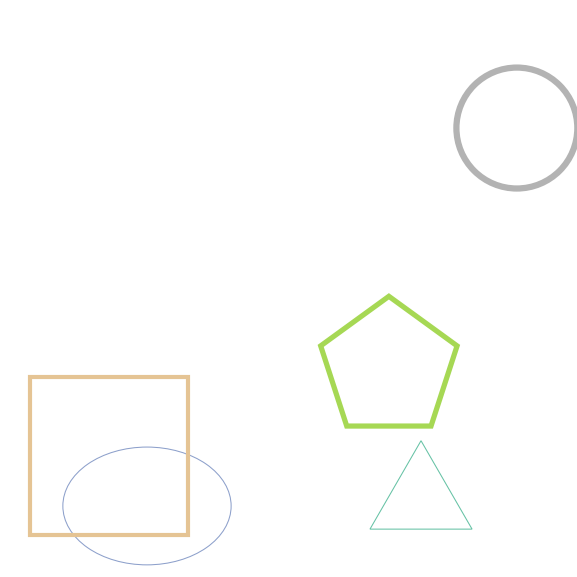[{"shape": "triangle", "thickness": 0.5, "radius": 0.51, "center": [0.729, 0.134]}, {"shape": "oval", "thickness": 0.5, "radius": 0.73, "center": [0.255, 0.123]}, {"shape": "pentagon", "thickness": 2.5, "radius": 0.62, "center": [0.673, 0.362]}, {"shape": "square", "thickness": 2, "radius": 0.68, "center": [0.188, 0.209]}, {"shape": "circle", "thickness": 3, "radius": 0.52, "center": [0.895, 0.777]}]